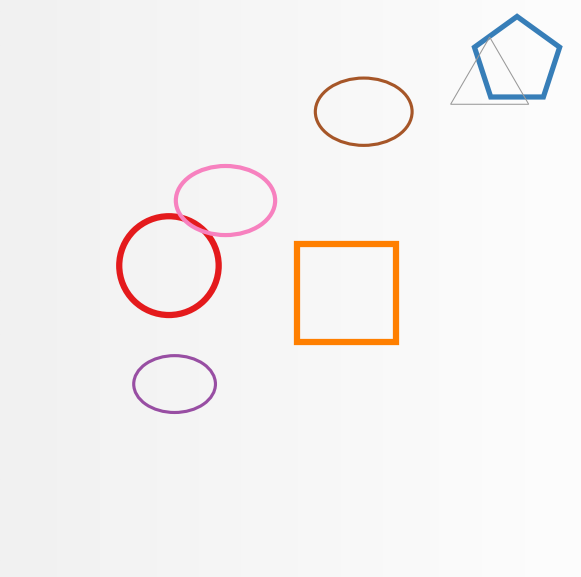[{"shape": "circle", "thickness": 3, "radius": 0.43, "center": [0.291, 0.539]}, {"shape": "pentagon", "thickness": 2.5, "radius": 0.39, "center": [0.89, 0.894]}, {"shape": "oval", "thickness": 1.5, "radius": 0.35, "center": [0.3, 0.334]}, {"shape": "square", "thickness": 3, "radius": 0.42, "center": [0.596, 0.491]}, {"shape": "oval", "thickness": 1.5, "radius": 0.42, "center": [0.626, 0.806]}, {"shape": "oval", "thickness": 2, "radius": 0.43, "center": [0.388, 0.652]}, {"shape": "triangle", "thickness": 0.5, "radius": 0.39, "center": [0.842, 0.857]}]